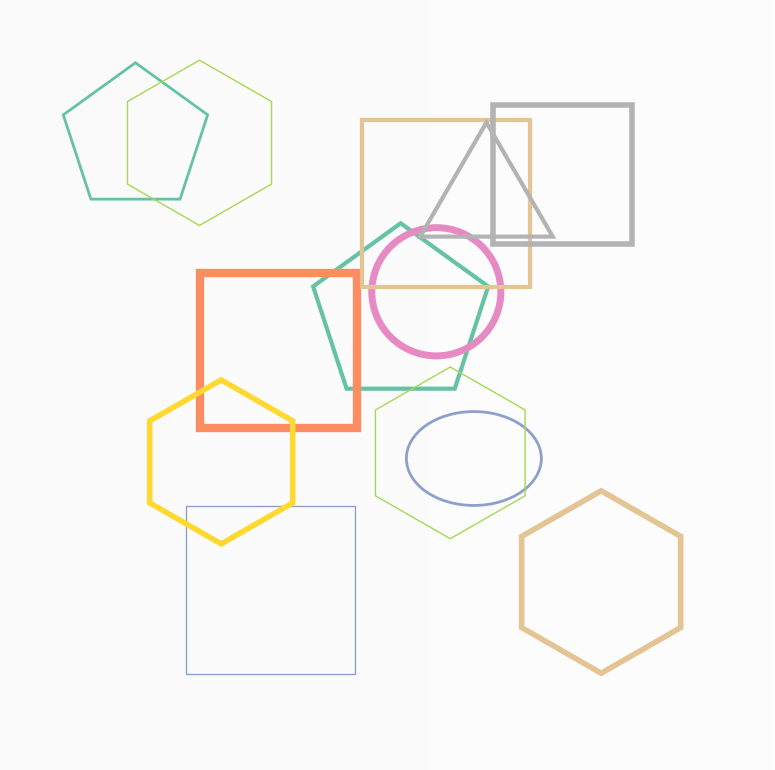[{"shape": "pentagon", "thickness": 1.5, "radius": 0.59, "center": [0.517, 0.591]}, {"shape": "pentagon", "thickness": 1, "radius": 0.49, "center": [0.175, 0.821]}, {"shape": "square", "thickness": 3, "radius": 0.5, "center": [0.359, 0.545]}, {"shape": "oval", "thickness": 1, "radius": 0.44, "center": [0.611, 0.405]}, {"shape": "square", "thickness": 0.5, "radius": 0.54, "center": [0.349, 0.234]}, {"shape": "circle", "thickness": 2.5, "radius": 0.42, "center": [0.563, 0.621]}, {"shape": "hexagon", "thickness": 0.5, "radius": 0.56, "center": [0.581, 0.412]}, {"shape": "hexagon", "thickness": 0.5, "radius": 0.54, "center": [0.257, 0.815]}, {"shape": "hexagon", "thickness": 2, "radius": 0.53, "center": [0.285, 0.4]}, {"shape": "hexagon", "thickness": 2, "radius": 0.59, "center": [0.776, 0.244]}, {"shape": "square", "thickness": 1.5, "radius": 0.54, "center": [0.576, 0.736]}, {"shape": "square", "thickness": 2, "radius": 0.45, "center": [0.726, 0.773]}, {"shape": "triangle", "thickness": 1.5, "radius": 0.49, "center": [0.628, 0.742]}]